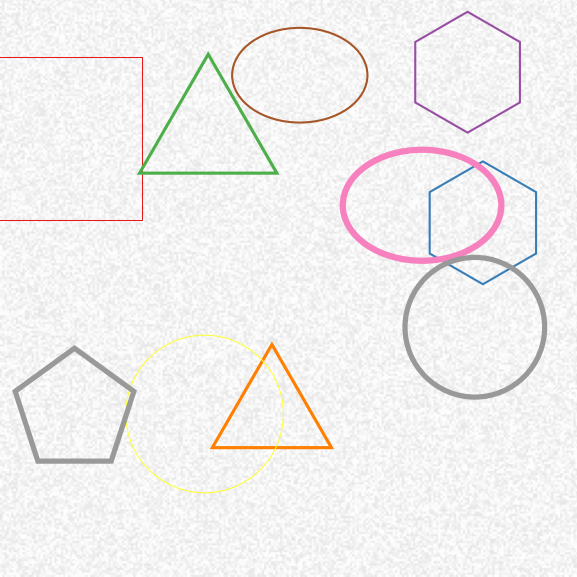[{"shape": "square", "thickness": 0.5, "radius": 0.7, "center": [0.104, 0.759]}, {"shape": "hexagon", "thickness": 1, "radius": 0.53, "center": [0.836, 0.613]}, {"shape": "triangle", "thickness": 1.5, "radius": 0.69, "center": [0.361, 0.768]}, {"shape": "hexagon", "thickness": 1, "radius": 0.52, "center": [0.81, 0.874]}, {"shape": "triangle", "thickness": 1.5, "radius": 0.6, "center": [0.471, 0.284]}, {"shape": "circle", "thickness": 0.5, "radius": 0.68, "center": [0.354, 0.282]}, {"shape": "oval", "thickness": 1, "radius": 0.59, "center": [0.519, 0.869]}, {"shape": "oval", "thickness": 3, "radius": 0.69, "center": [0.731, 0.644]}, {"shape": "circle", "thickness": 2.5, "radius": 0.6, "center": [0.822, 0.432]}, {"shape": "pentagon", "thickness": 2.5, "radius": 0.54, "center": [0.129, 0.288]}]